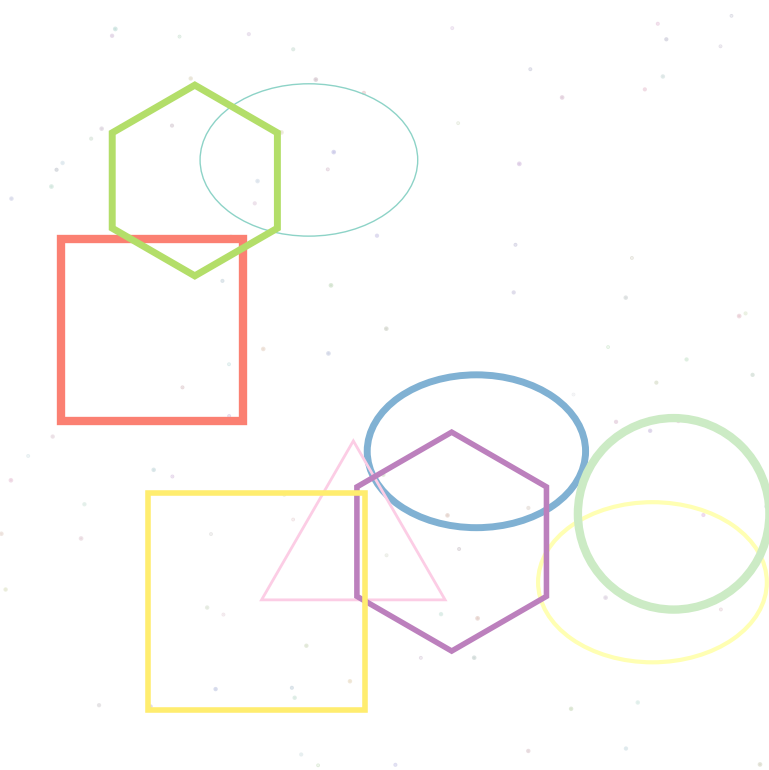[{"shape": "oval", "thickness": 0.5, "radius": 0.71, "center": [0.401, 0.792]}, {"shape": "oval", "thickness": 1.5, "radius": 0.74, "center": [0.847, 0.244]}, {"shape": "square", "thickness": 3, "radius": 0.59, "center": [0.197, 0.572]}, {"shape": "oval", "thickness": 2.5, "radius": 0.71, "center": [0.619, 0.414]}, {"shape": "hexagon", "thickness": 2.5, "radius": 0.62, "center": [0.253, 0.766]}, {"shape": "triangle", "thickness": 1, "radius": 0.69, "center": [0.459, 0.29]}, {"shape": "hexagon", "thickness": 2, "radius": 0.71, "center": [0.587, 0.297]}, {"shape": "circle", "thickness": 3, "radius": 0.62, "center": [0.875, 0.333]}, {"shape": "square", "thickness": 2, "radius": 0.7, "center": [0.333, 0.219]}]